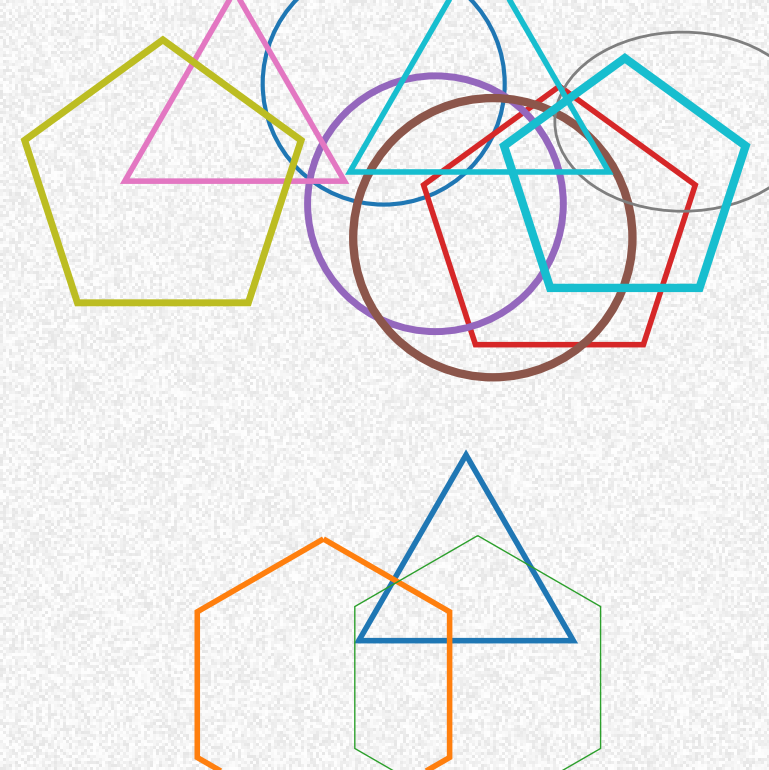[{"shape": "triangle", "thickness": 2, "radius": 0.8, "center": [0.605, 0.248]}, {"shape": "circle", "thickness": 1.5, "radius": 0.79, "center": [0.498, 0.891]}, {"shape": "hexagon", "thickness": 2, "radius": 0.95, "center": [0.42, 0.111]}, {"shape": "hexagon", "thickness": 0.5, "radius": 0.92, "center": [0.62, 0.12]}, {"shape": "pentagon", "thickness": 2, "radius": 0.93, "center": [0.727, 0.702]}, {"shape": "circle", "thickness": 2.5, "radius": 0.83, "center": [0.566, 0.735]}, {"shape": "circle", "thickness": 3, "radius": 0.91, "center": [0.64, 0.691]}, {"shape": "triangle", "thickness": 2, "radius": 0.82, "center": [0.305, 0.847]}, {"shape": "oval", "thickness": 1, "radius": 0.83, "center": [0.887, 0.842]}, {"shape": "pentagon", "thickness": 2.5, "radius": 0.94, "center": [0.212, 0.759]}, {"shape": "pentagon", "thickness": 3, "radius": 0.82, "center": [0.811, 0.76]}, {"shape": "triangle", "thickness": 2, "radius": 0.97, "center": [0.623, 0.874]}]